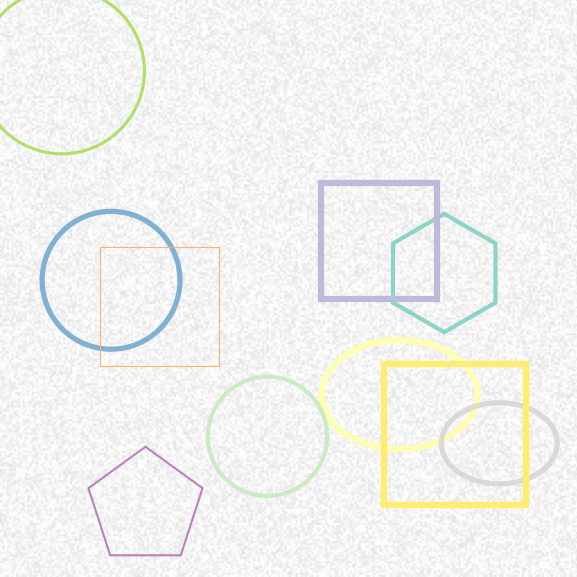[{"shape": "hexagon", "thickness": 2, "radius": 0.51, "center": [0.769, 0.526]}, {"shape": "oval", "thickness": 3, "radius": 0.67, "center": [0.692, 0.316]}, {"shape": "square", "thickness": 3, "radius": 0.5, "center": [0.657, 0.582]}, {"shape": "circle", "thickness": 2.5, "radius": 0.6, "center": [0.192, 0.514]}, {"shape": "square", "thickness": 0.5, "radius": 0.52, "center": [0.276, 0.469]}, {"shape": "circle", "thickness": 1.5, "radius": 0.72, "center": [0.107, 0.876]}, {"shape": "oval", "thickness": 2.5, "radius": 0.5, "center": [0.865, 0.231]}, {"shape": "pentagon", "thickness": 1, "radius": 0.52, "center": [0.252, 0.122]}, {"shape": "circle", "thickness": 2, "radius": 0.52, "center": [0.463, 0.244]}, {"shape": "square", "thickness": 3, "radius": 0.61, "center": [0.788, 0.247]}]